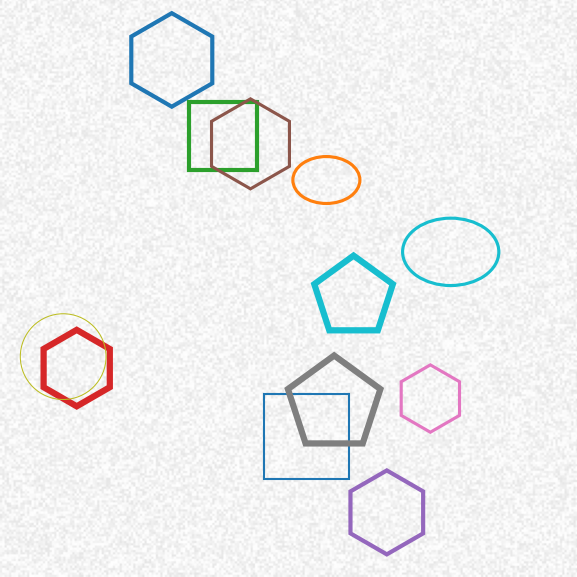[{"shape": "hexagon", "thickness": 2, "radius": 0.4, "center": [0.297, 0.895]}, {"shape": "square", "thickness": 1, "radius": 0.37, "center": [0.53, 0.244]}, {"shape": "oval", "thickness": 1.5, "radius": 0.29, "center": [0.565, 0.687]}, {"shape": "square", "thickness": 2, "radius": 0.3, "center": [0.386, 0.764]}, {"shape": "hexagon", "thickness": 3, "radius": 0.33, "center": [0.133, 0.362]}, {"shape": "hexagon", "thickness": 2, "radius": 0.36, "center": [0.67, 0.112]}, {"shape": "hexagon", "thickness": 1.5, "radius": 0.39, "center": [0.434, 0.75]}, {"shape": "hexagon", "thickness": 1.5, "radius": 0.29, "center": [0.745, 0.309]}, {"shape": "pentagon", "thickness": 3, "radius": 0.42, "center": [0.579, 0.299]}, {"shape": "circle", "thickness": 0.5, "radius": 0.37, "center": [0.109, 0.382]}, {"shape": "oval", "thickness": 1.5, "radius": 0.42, "center": [0.78, 0.563]}, {"shape": "pentagon", "thickness": 3, "radius": 0.36, "center": [0.612, 0.485]}]